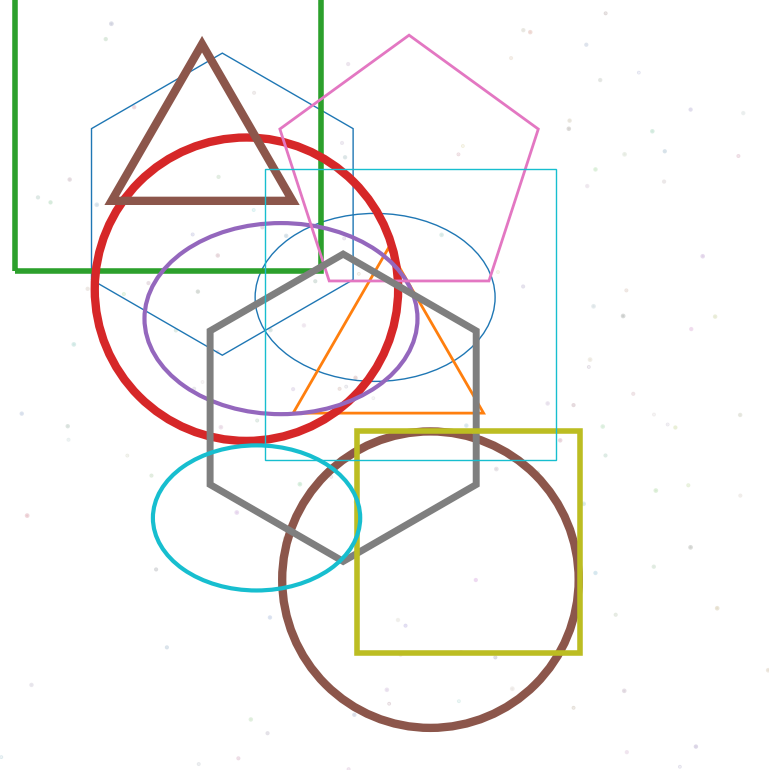[{"shape": "hexagon", "thickness": 0.5, "radius": 0.98, "center": [0.289, 0.735]}, {"shape": "oval", "thickness": 0.5, "radius": 0.78, "center": [0.487, 0.614]}, {"shape": "triangle", "thickness": 1, "radius": 0.71, "center": [0.504, 0.535]}, {"shape": "square", "thickness": 2, "radius": 0.99, "center": [0.218, 0.847]}, {"shape": "circle", "thickness": 3, "radius": 0.99, "center": [0.32, 0.624]}, {"shape": "oval", "thickness": 1.5, "radius": 0.89, "center": [0.365, 0.586]}, {"shape": "circle", "thickness": 3, "radius": 0.96, "center": [0.559, 0.247]}, {"shape": "triangle", "thickness": 3, "radius": 0.68, "center": [0.262, 0.807]}, {"shape": "pentagon", "thickness": 1, "radius": 0.88, "center": [0.531, 0.778]}, {"shape": "hexagon", "thickness": 2.5, "radius": 1.0, "center": [0.446, 0.47]}, {"shape": "square", "thickness": 2, "radius": 0.72, "center": [0.609, 0.296]}, {"shape": "square", "thickness": 0.5, "radius": 0.94, "center": [0.533, 0.591]}, {"shape": "oval", "thickness": 1.5, "radius": 0.67, "center": [0.333, 0.327]}]